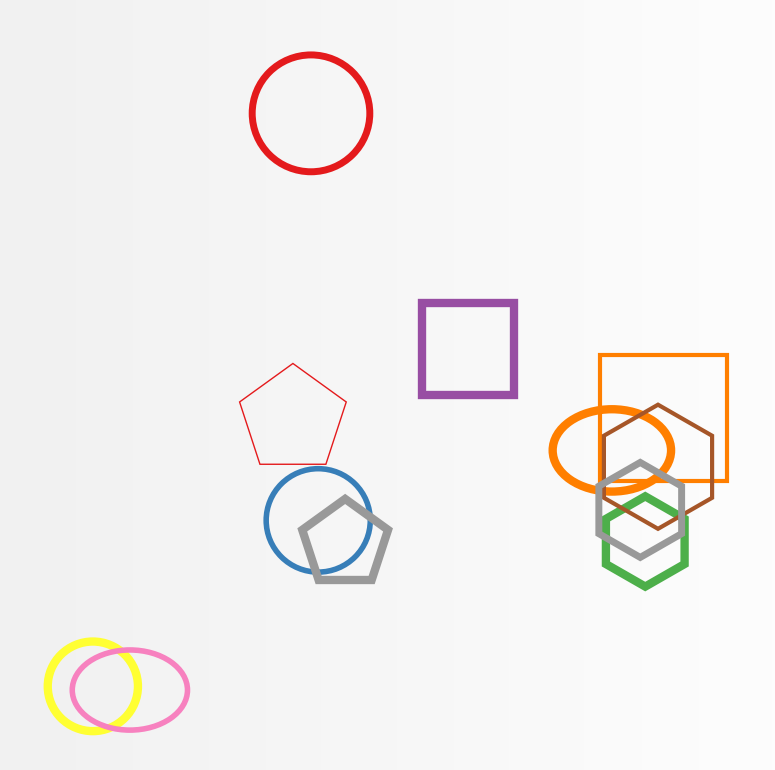[{"shape": "pentagon", "thickness": 0.5, "radius": 0.36, "center": [0.378, 0.456]}, {"shape": "circle", "thickness": 2.5, "radius": 0.38, "center": [0.401, 0.853]}, {"shape": "circle", "thickness": 2, "radius": 0.34, "center": [0.411, 0.324]}, {"shape": "hexagon", "thickness": 3, "radius": 0.29, "center": [0.833, 0.297]}, {"shape": "square", "thickness": 3, "radius": 0.3, "center": [0.604, 0.547]}, {"shape": "oval", "thickness": 3, "radius": 0.38, "center": [0.79, 0.415]}, {"shape": "square", "thickness": 1.5, "radius": 0.41, "center": [0.856, 0.458]}, {"shape": "circle", "thickness": 3, "radius": 0.29, "center": [0.12, 0.109]}, {"shape": "hexagon", "thickness": 1.5, "radius": 0.4, "center": [0.849, 0.394]}, {"shape": "oval", "thickness": 2, "radius": 0.37, "center": [0.168, 0.104]}, {"shape": "hexagon", "thickness": 2.5, "radius": 0.31, "center": [0.826, 0.338]}, {"shape": "pentagon", "thickness": 3, "radius": 0.29, "center": [0.445, 0.294]}]